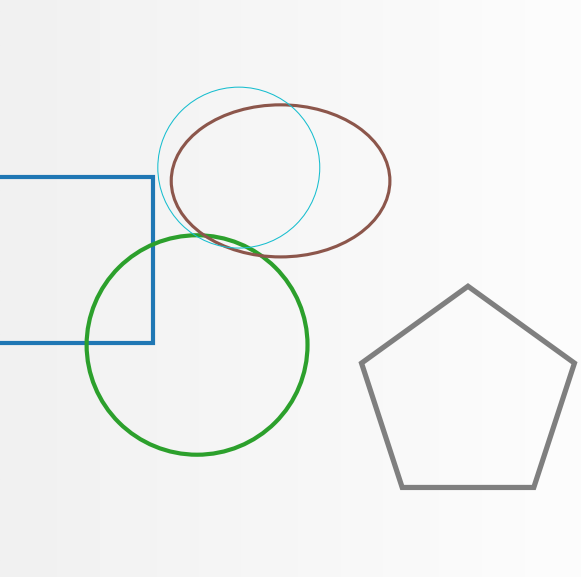[{"shape": "square", "thickness": 2, "radius": 0.72, "center": [0.119, 0.548]}, {"shape": "circle", "thickness": 2, "radius": 0.95, "center": [0.339, 0.402]}, {"shape": "oval", "thickness": 1.5, "radius": 0.94, "center": [0.483, 0.686]}, {"shape": "pentagon", "thickness": 2.5, "radius": 0.96, "center": [0.805, 0.311]}, {"shape": "circle", "thickness": 0.5, "radius": 0.7, "center": [0.411, 0.709]}]